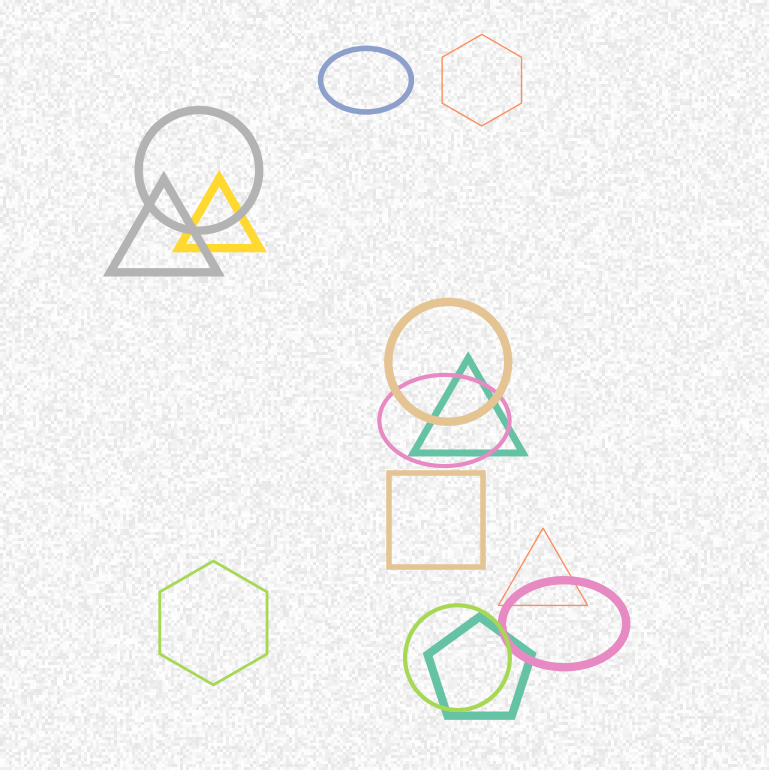[{"shape": "triangle", "thickness": 2.5, "radius": 0.41, "center": [0.608, 0.453]}, {"shape": "pentagon", "thickness": 3, "radius": 0.36, "center": [0.623, 0.128]}, {"shape": "hexagon", "thickness": 0.5, "radius": 0.3, "center": [0.626, 0.896]}, {"shape": "triangle", "thickness": 0.5, "radius": 0.33, "center": [0.705, 0.247]}, {"shape": "oval", "thickness": 2, "radius": 0.29, "center": [0.475, 0.896]}, {"shape": "oval", "thickness": 3, "radius": 0.4, "center": [0.733, 0.19]}, {"shape": "oval", "thickness": 1.5, "radius": 0.42, "center": [0.577, 0.454]}, {"shape": "circle", "thickness": 1.5, "radius": 0.34, "center": [0.594, 0.146]}, {"shape": "hexagon", "thickness": 1, "radius": 0.4, "center": [0.277, 0.191]}, {"shape": "triangle", "thickness": 3, "radius": 0.3, "center": [0.285, 0.708]}, {"shape": "circle", "thickness": 3, "radius": 0.39, "center": [0.582, 0.53]}, {"shape": "square", "thickness": 2, "radius": 0.3, "center": [0.566, 0.324]}, {"shape": "circle", "thickness": 3, "radius": 0.39, "center": [0.258, 0.779]}, {"shape": "triangle", "thickness": 3, "radius": 0.4, "center": [0.213, 0.687]}]